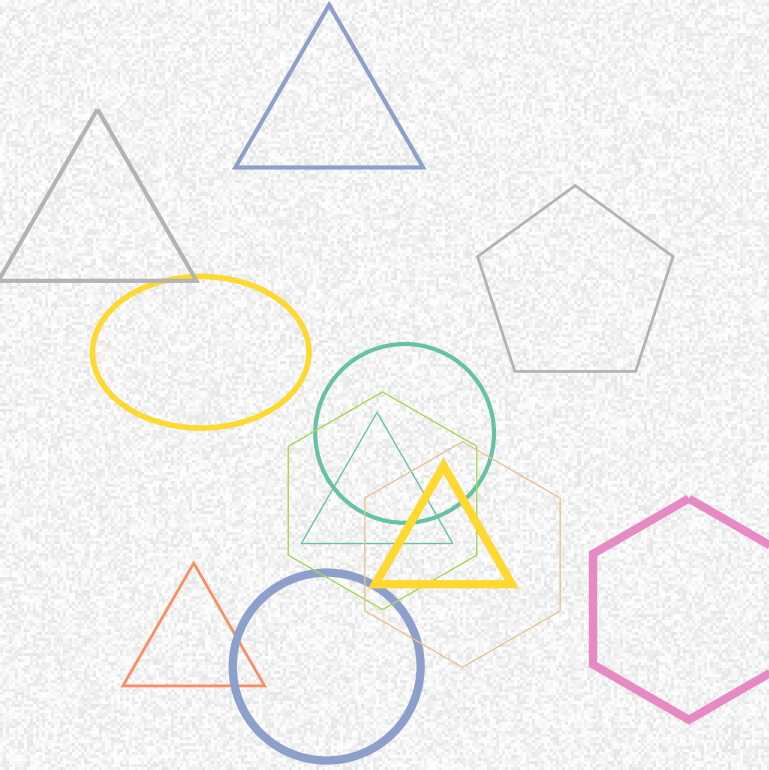[{"shape": "circle", "thickness": 1.5, "radius": 0.58, "center": [0.525, 0.437]}, {"shape": "triangle", "thickness": 0.5, "radius": 0.57, "center": [0.49, 0.351]}, {"shape": "triangle", "thickness": 1, "radius": 0.53, "center": [0.252, 0.162]}, {"shape": "triangle", "thickness": 1.5, "radius": 0.7, "center": [0.428, 0.853]}, {"shape": "circle", "thickness": 3, "radius": 0.61, "center": [0.424, 0.134]}, {"shape": "hexagon", "thickness": 3, "radius": 0.72, "center": [0.895, 0.209]}, {"shape": "hexagon", "thickness": 0.5, "radius": 0.71, "center": [0.497, 0.35]}, {"shape": "triangle", "thickness": 3, "radius": 0.51, "center": [0.576, 0.292]}, {"shape": "oval", "thickness": 2, "radius": 0.7, "center": [0.261, 0.543]}, {"shape": "hexagon", "thickness": 0.5, "radius": 0.73, "center": [0.601, 0.28]}, {"shape": "triangle", "thickness": 1.5, "radius": 0.74, "center": [0.127, 0.71]}, {"shape": "pentagon", "thickness": 1, "radius": 0.67, "center": [0.747, 0.626]}]